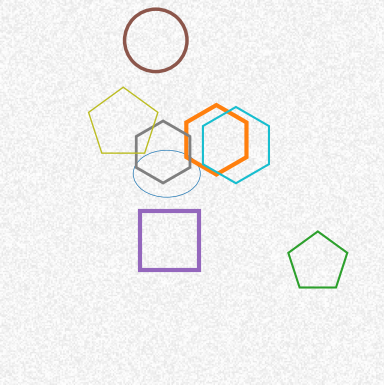[{"shape": "oval", "thickness": 0.5, "radius": 0.44, "center": [0.433, 0.549]}, {"shape": "hexagon", "thickness": 3, "radius": 0.45, "center": [0.562, 0.637]}, {"shape": "pentagon", "thickness": 1.5, "radius": 0.4, "center": [0.825, 0.318]}, {"shape": "square", "thickness": 3, "radius": 0.39, "center": [0.44, 0.375]}, {"shape": "circle", "thickness": 2.5, "radius": 0.41, "center": [0.405, 0.895]}, {"shape": "hexagon", "thickness": 2, "radius": 0.4, "center": [0.424, 0.605]}, {"shape": "pentagon", "thickness": 1, "radius": 0.47, "center": [0.32, 0.679]}, {"shape": "hexagon", "thickness": 1.5, "radius": 0.5, "center": [0.613, 0.623]}]